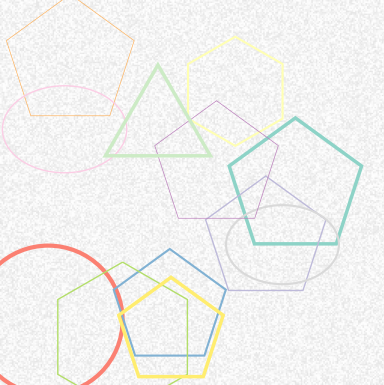[{"shape": "pentagon", "thickness": 2.5, "radius": 0.9, "center": [0.767, 0.513]}, {"shape": "hexagon", "thickness": 1.5, "radius": 0.71, "center": [0.611, 0.763]}, {"shape": "pentagon", "thickness": 1, "radius": 0.82, "center": [0.69, 0.378]}, {"shape": "circle", "thickness": 3, "radius": 0.97, "center": [0.125, 0.169]}, {"shape": "pentagon", "thickness": 1.5, "radius": 0.77, "center": [0.441, 0.2]}, {"shape": "pentagon", "thickness": 0.5, "radius": 0.87, "center": [0.183, 0.841]}, {"shape": "hexagon", "thickness": 1, "radius": 0.97, "center": [0.318, 0.125]}, {"shape": "oval", "thickness": 1, "radius": 0.81, "center": [0.168, 0.664]}, {"shape": "oval", "thickness": 1.5, "radius": 0.73, "center": [0.734, 0.365]}, {"shape": "pentagon", "thickness": 0.5, "radius": 0.84, "center": [0.562, 0.57]}, {"shape": "triangle", "thickness": 2.5, "radius": 0.79, "center": [0.41, 0.674]}, {"shape": "pentagon", "thickness": 2.5, "radius": 0.71, "center": [0.444, 0.137]}]